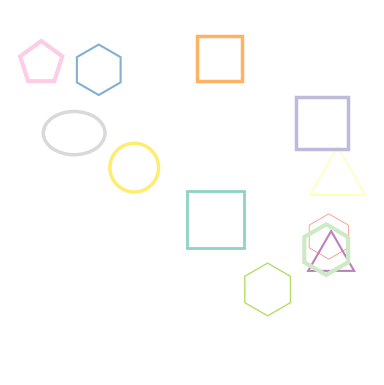[{"shape": "square", "thickness": 2, "radius": 0.37, "center": [0.561, 0.43]}, {"shape": "triangle", "thickness": 1, "radius": 0.41, "center": [0.877, 0.536]}, {"shape": "square", "thickness": 2.5, "radius": 0.34, "center": [0.837, 0.681]}, {"shape": "hexagon", "thickness": 0.5, "radius": 0.29, "center": [0.854, 0.386]}, {"shape": "hexagon", "thickness": 1.5, "radius": 0.33, "center": [0.256, 0.819]}, {"shape": "square", "thickness": 2.5, "radius": 0.29, "center": [0.57, 0.849]}, {"shape": "hexagon", "thickness": 1, "radius": 0.34, "center": [0.695, 0.248]}, {"shape": "pentagon", "thickness": 3, "radius": 0.29, "center": [0.107, 0.836]}, {"shape": "oval", "thickness": 2.5, "radius": 0.4, "center": [0.193, 0.654]}, {"shape": "triangle", "thickness": 1.5, "radius": 0.34, "center": [0.86, 0.331]}, {"shape": "hexagon", "thickness": 3, "radius": 0.33, "center": [0.847, 0.352]}, {"shape": "circle", "thickness": 2.5, "radius": 0.32, "center": [0.349, 0.565]}]